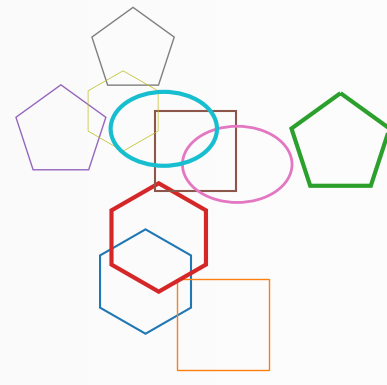[{"shape": "hexagon", "thickness": 1.5, "radius": 0.68, "center": [0.376, 0.269]}, {"shape": "square", "thickness": 1, "radius": 0.59, "center": [0.575, 0.157]}, {"shape": "pentagon", "thickness": 3, "radius": 0.67, "center": [0.879, 0.625]}, {"shape": "hexagon", "thickness": 3, "radius": 0.7, "center": [0.41, 0.383]}, {"shape": "pentagon", "thickness": 1, "radius": 0.61, "center": [0.157, 0.658]}, {"shape": "square", "thickness": 1.5, "radius": 0.52, "center": [0.504, 0.607]}, {"shape": "oval", "thickness": 2, "radius": 0.71, "center": [0.612, 0.573]}, {"shape": "pentagon", "thickness": 1, "radius": 0.56, "center": [0.343, 0.869]}, {"shape": "hexagon", "thickness": 0.5, "radius": 0.52, "center": [0.318, 0.712]}, {"shape": "oval", "thickness": 3, "radius": 0.69, "center": [0.423, 0.665]}]